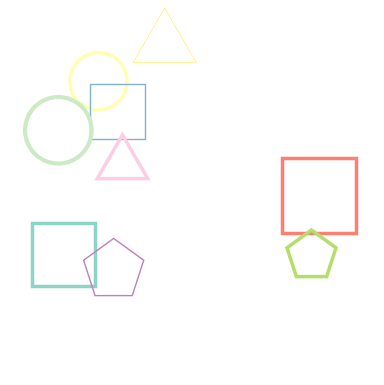[{"shape": "square", "thickness": 2.5, "radius": 0.41, "center": [0.165, 0.338]}, {"shape": "circle", "thickness": 2.5, "radius": 0.37, "center": [0.256, 0.789]}, {"shape": "square", "thickness": 2.5, "radius": 0.49, "center": [0.828, 0.492]}, {"shape": "square", "thickness": 1, "radius": 0.36, "center": [0.306, 0.709]}, {"shape": "pentagon", "thickness": 2.5, "radius": 0.33, "center": [0.809, 0.336]}, {"shape": "triangle", "thickness": 2.5, "radius": 0.38, "center": [0.318, 0.574]}, {"shape": "pentagon", "thickness": 1, "radius": 0.41, "center": [0.295, 0.299]}, {"shape": "circle", "thickness": 3, "radius": 0.43, "center": [0.151, 0.662]}, {"shape": "triangle", "thickness": 0.5, "radius": 0.47, "center": [0.428, 0.885]}]